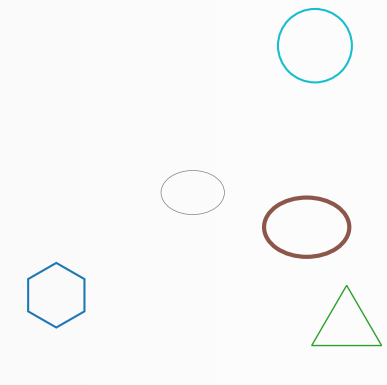[{"shape": "hexagon", "thickness": 1.5, "radius": 0.42, "center": [0.145, 0.233]}, {"shape": "triangle", "thickness": 1, "radius": 0.52, "center": [0.895, 0.155]}, {"shape": "oval", "thickness": 3, "radius": 0.55, "center": [0.791, 0.41]}, {"shape": "oval", "thickness": 0.5, "radius": 0.41, "center": [0.497, 0.5]}, {"shape": "circle", "thickness": 1.5, "radius": 0.48, "center": [0.813, 0.881]}]